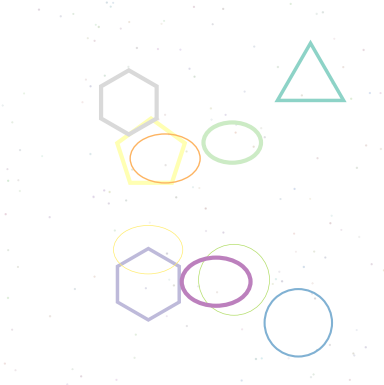[{"shape": "triangle", "thickness": 2.5, "radius": 0.5, "center": [0.807, 0.789]}, {"shape": "pentagon", "thickness": 3, "radius": 0.46, "center": [0.392, 0.6]}, {"shape": "hexagon", "thickness": 2.5, "radius": 0.46, "center": [0.385, 0.262]}, {"shape": "circle", "thickness": 1.5, "radius": 0.44, "center": [0.775, 0.162]}, {"shape": "oval", "thickness": 1, "radius": 0.45, "center": [0.429, 0.588]}, {"shape": "circle", "thickness": 0.5, "radius": 0.46, "center": [0.608, 0.273]}, {"shape": "hexagon", "thickness": 3, "radius": 0.42, "center": [0.335, 0.734]}, {"shape": "oval", "thickness": 3, "radius": 0.45, "center": [0.561, 0.268]}, {"shape": "oval", "thickness": 3, "radius": 0.37, "center": [0.603, 0.63]}, {"shape": "oval", "thickness": 0.5, "radius": 0.45, "center": [0.385, 0.351]}]